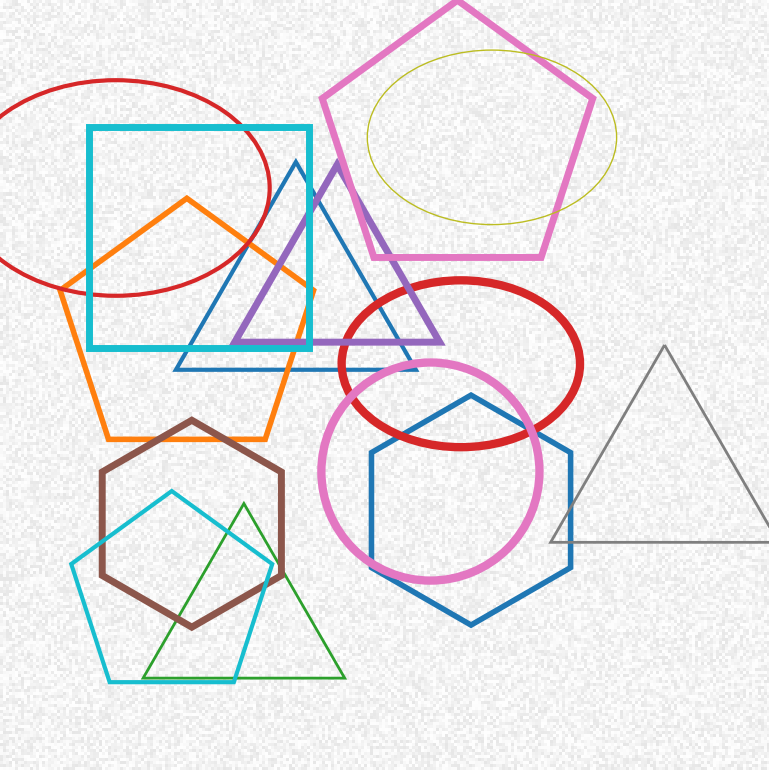[{"shape": "hexagon", "thickness": 2, "radius": 0.75, "center": [0.612, 0.338]}, {"shape": "triangle", "thickness": 1.5, "radius": 0.9, "center": [0.384, 0.61]}, {"shape": "pentagon", "thickness": 2, "radius": 0.87, "center": [0.243, 0.569]}, {"shape": "triangle", "thickness": 1, "radius": 0.76, "center": [0.317, 0.195]}, {"shape": "oval", "thickness": 1.5, "radius": 1.0, "center": [0.15, 0.756]}, {"shape": "oval", "thickness": 3, "radius": 0.77, "center": [0.598, 0.528]}, {"shape": "triangle", "thickness": 2.5, "radius": 0.77, "center": [0.438, 0.632]}, {"shape": "hexagon", "thickness": 2.5, "radius": 0.67, "center": [0.249, 0.32]}, {"shape": "circle", "thickness": 3, "radius": 0.71, "center": [0.559, 0.388]}, {"shape": "pentagon", "thickness": 2.5, "radius": 0.92, "center": [0.594, 0.815]}, {"shape": "triangle", "thickness": 1, "radius": 0.85, "center": [0.863, 0.381]}, {"shape": "oval", "thickness": 0.5, "radius": 0.81, "center": [0.639, 0.822]}, {"shape": "pentagon", "thickness": 1.5, "radius": 0.69, "center": [0.223, 0.225]}, {"shape": "square", "thickness": 2.5, "radius": 0.72, "center": [0.258, 0.691]}]